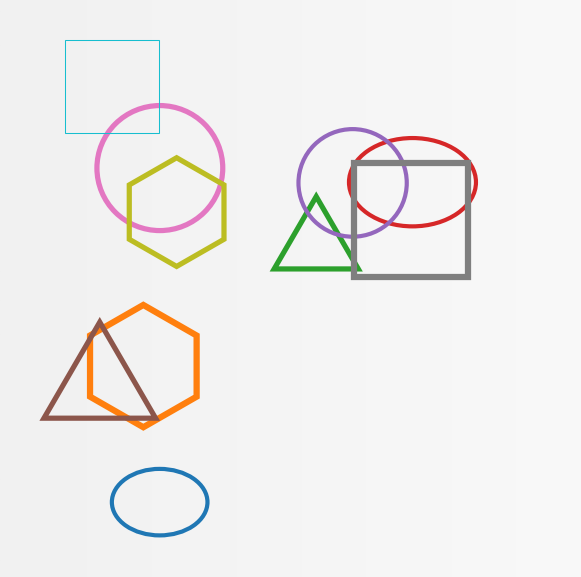[{"shape": "oval", "thickness": 2, "radius": 0.41, "center": [0.275, 0.13]}, {"shape": "hexagon", "thickness": 3, "radius": 0.53, "center": [0.247, 0.365]}, {"shape": "triangle", "thickness": 2.5, "radius": 0.42, "center": [0.544, 0.575]}, {"shape": "oval", "thickness": 2, "radius": 0.55, "center": [0.71, 0.684]}, {"shape": "circle", "thickness": 2, "radius": 0.47, "center": [0.607, 0.682]}, {"shape": "triangle", "thickness": 2.5, "radius": 0.55, "center": [0.172, 0.33]}, {"shape": "circle", "thickness": 2.5, "radius": 0.54, "center": [0.275, 0.708]}, {"shape": "square", "thickness": 3, "radius": 0.49, "center": [0.706, 0.618]}, {"shape": "hexagon", "thickness": 2.5, "radius": 0.47, "center": [0.304, 0.632]}, {"shape": "square", "thickness": 0.5, "radius": 0.4, "center": [0.193, 0.849]}]